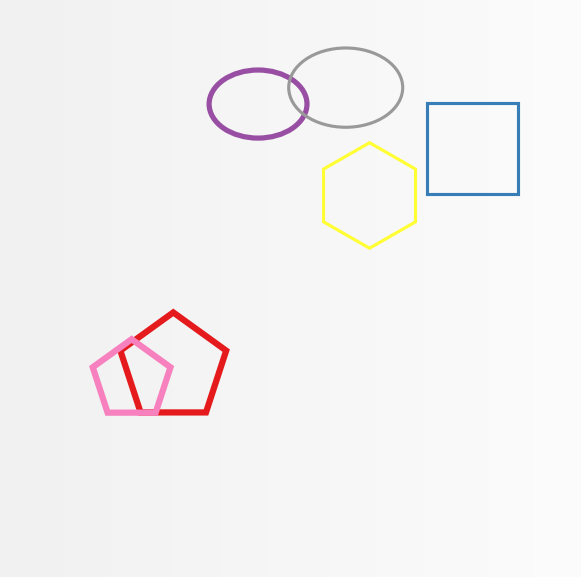[{"shape": "pentagon", "thickness": 3, "radius": 0.48, "center": [0.298, 0.362]}, {"shape": "square", "thickness": 1.5, "radius": 0.39, "center": [0.813, 0.743]}, {"shape": "oval", "thickness": 2.5, "radius": 0.42, "center": [0.444, 0.819]}, {"shape": "hexagon", "thickness": 1.5, "radius": 0.46, "center": [0.636, 0.661]}, {"shape": "pentagon", "thickness": 3, "radius": 0.35, "center": [0.226, 0.341]}, {"shape": "oval", "thickness": 1.5, "radius": 0.49, "center": [0.595, 0.847]}]